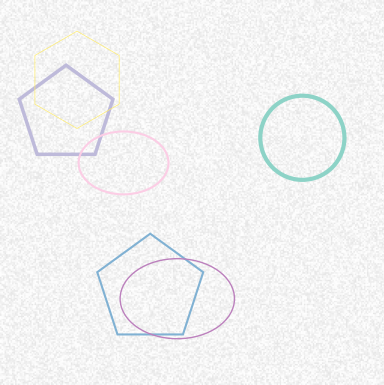[{"shape": "circle", "thickness": 3, "radius": 0.55, "center": [0.785, 0.642]}, {"shape": "pentagon", "thickness": 2.5, "radius": 0.64, "center": [0.172, 0.703]}, {"shape": "pentagon", "thickness": 1.5, "radius": 0.72, "center": [0.39, 0.248]}, {"shape": "oval", "thickness": 1.5, "radius": 0.58, "center": [0.321, 0.577]}, {"shape": "oval", "thickness": 1, "radius": 0.74, "center": [0.461, 0.224]}, {"shape": "hexagon", "thickness": 0.5, "radius": 0.63, "center": [0.2, 0.793]}]